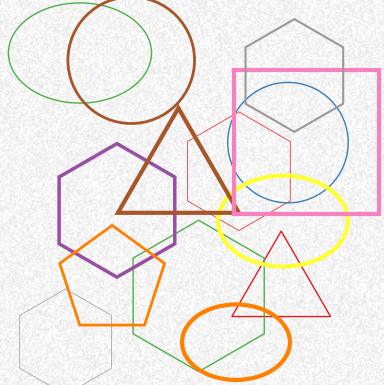[{"shape": "triangle", "thickness": 1, "radius": 0.74, "center": [0.73, 0.252]}, {"shape": "hexagon", "thickness": 0.5, "radius": 0.77, "center": [0.62, 0.555]}, {"shape": "circle", "thickness": 1, "radius": 0.78, "center": [0.748, 0.63]}, {"shape": "hexagon", "thickness": 1, "radius": 0.98, "center": [0.516, 0.231]}, {"shape": "oval", "thickness": 1, "radius": 0.93, "center": [0.208, 0.862]}, {"shape": "hexagon", "thickness": 2.5, "radius": 0.87, "center": [0.304, 0.454]}, {"shape": "oval", "thickness": 3, "radius": 0.7, "center": [0.613, 0.111]}, {"shape": "pentagon", "thickness": 2, "radius": 0.72, "center": [0.291, 0.271]}, {"shape": "oval", "thickness": 3, "radius": 0.84, "center": [0.735, 0.426]}, {"shape": "triangle", "thickness": 3, "radius": 0.91, "center": [0.463, 0.538]}, {"shape": "circle", "thickness": 2, "radius": 0.82, "center": [0.341, 0.844]}, {"shape": "square", "thickness": 3, "radius": 0.94, "center": [0.797, 0.63]}, {"shape": "hexagon", "thickness": 1.5, "radius": 0.73, "center": [0.765, 0.804]}, {"shape": "hexagon", "thickness": 0.5, "radius": 0.69, "center": [0.17, 0.112]}]